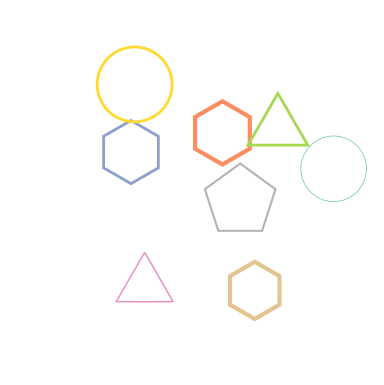[{"shape": "circle", "thickness": 0.5, "radius": 0.43, "center": [0.867, 0.562]}, {"shape": "hexagon", "thickness": 3, "radius": 0.41, "center": [0.578, 0.655]}, {"shape": "hexagon", "thickness": 2, "radius": 0.41, "center": [0.34, 0.605]}, {"shape": "triangle", "thickness": 1, "radius": 0.43, "center": [0.376, 0.259]}, {"shape": "triangle", "thickness": 2, "radius": 0.45, "center": [0.722, 0.668]}, {"shape": "circle", "thickness": 2, "radius": 0.49, "center": [0.35, 0.781]}, {"shape": "hexagon", "thickness": 3, "radius": 0.37, "center": [0.662, 0.246]}, {"shape": "pentagon", "thickness": 1.5, "radius": 0.48, "center": [0.624, 0.479]}]